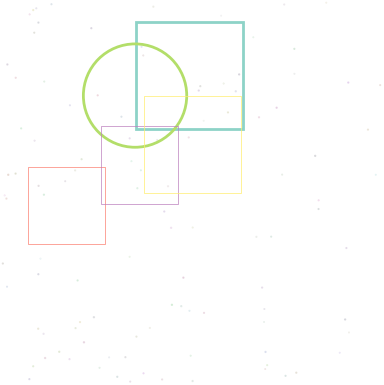[{"shape": "square", "thickness": 2, "radius": 0.69, "center": [0.492, 0.804]}, {"shape": "square", "thickness": 0.5, "radius": 0.5, "center": [0.174, 0.466]}, {"shape": "circle", "thickness": 2, "radius": 0.67, "center": [0.351, 0.752]}, {"shape": "square", "thickness": 0.5, "radius": 0.5, "center": [0.362, 0.571]}, {"shape": "square", "thickness": 0.5, "radius": 0.63, "center": [0.499, 0.625]}]